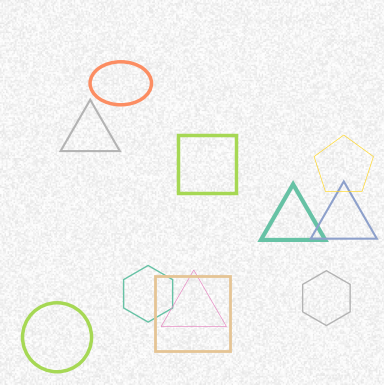[{"shape": "hexagon", "thickness": 1, "radius": 0.37, "center": [0.385, 0.237]}, {"shape": "triangle", "thickness": 3, "radius": 0.48, "center": [0.761, 0.425]}, {"shape": "oval", "thickness": 2.5, "radius": 0.4, "center": [0.314, 0.784]}, {"shape": "triangle", "thickness": 1.5, "radius": 0.5, "center": [0.893, 0.43]}, {"shape": "triangle", "thickness": 0.5, "radius": 0.49, "center": [0.503, 0.201]}, {"shape": "square", "thickness": 2.5, "radius": 0.38, "center": [0.538, 0.573]}, {"shape": "circle", "thickness": 2.5, "radius": 0.45, "center": [0.148, 0.124]}, {"shape": "pentagon", "thickness": 0.5, "radius": 0.41, "center": [0.893, 0.568]}, {"shape": "square", "thickness": 2, "radius": 0.49, "center": [0.501, 0.186]}, {"shape": "hexagon", "thickness": 1, "radius": 0.36, "center": [0.848, 0.226]}, {"shape": "triangle", "thickness": 1.5, "radius": 0.44, "center": [0.234, 0.652]}]